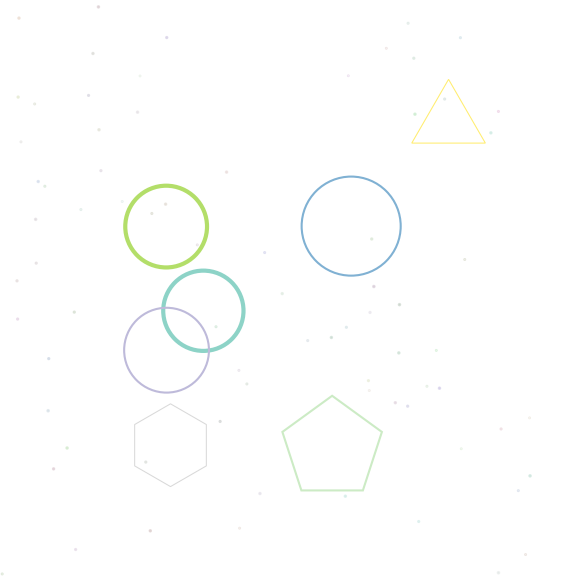[{"shape": "circle", "thickness": 2, "radius": 0.35, "center": [0.352, 0.461]}, {"shape": "circle", "thickness": 1, "radius": 0.37, "center": [0.288, 0.393]}, {"shape": "circle", "thickness": 1, "radius": 0.43, "center": [0.608, 0.608]}, {"shape": "circle", "thickness": 2, "radius": 0.35, "center": [0.288, 0.607]}, {"shape": "hexagon", "thickness": 0.5, "radius": 0.36, "center": [0.295, 0.228]}, {"shape": "pentagon", "thickness": 1, "radius": 0.45, "center": [0.575, 0.223]}, {"shape": "triangle", "thickness": 0.5, "radius": 0.37, "center": [0.777, 0.788]}]